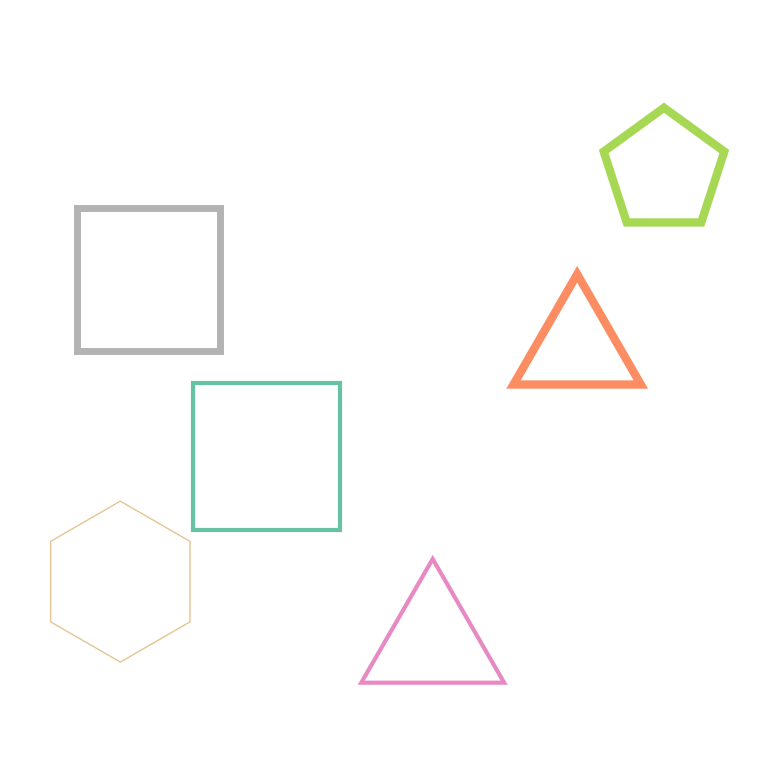[{"shape": "square", "thickness": 1.5, "radius": 0.48, "center": [0.346, 0.407]}, {"shape": "triangle", "thickness": 3, "radius": 0.48, "center": [0.75, 0.548]}, {"shape": "triangle", "thickness": 1.5, "radius": 0.54, "center": [0.562, 0.167]}, {"shape": "pentagon", "thickness": 3, "radius": 0.41, "center": [0.862, 0.778]}, {"shape": "hexagon", "thickness": 0.5, "radius": 0.52, "center": [0.156, 0.245]}, {"shape": "square", "thickness": 2.5, "radius": 0.46, "center": [0.193, 0.637]}]